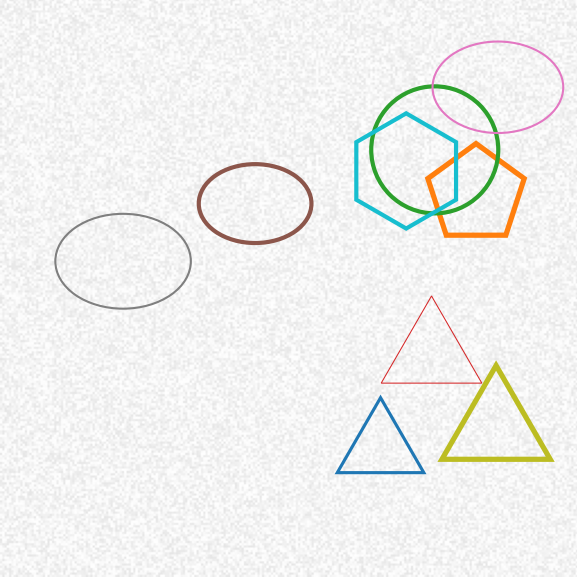[{"shape": "triangle", "thickness": 1.5, "radius": 0.43, "center": [0.659, 0.224]}, {"shape": "pentagon", "thickness": 2.5, "radius": 0.44, "center": [0.824, 0.663]}, {"shape": "circle", "thickness": 2, "radius": 0.55, "center": [0.753, 0.74]}, {"shape": "triangle", "thickness": 0.5, "radius": 0.5, "center": [0.747, 0.386]}, {"shape": "oval", "thickness": 2, "radius": 0.49, "center": [0.442, 0.647]}, {"shape": "oval", "thickness": 1, "radius": 0.57, "center": [0.862, 0.848]}, {"shape": "oval", "thickness": 1, "radius": 0.59, "center": [0.213, 0.547]}, {"shape": "triangle", "thickness": 2.5, "radius": 0.54, "center": [0.859, 0.258]}, {"shape": "hexagon", "thickness": 2, "radius": 0.5, "center": [0.703, 0.703]}]